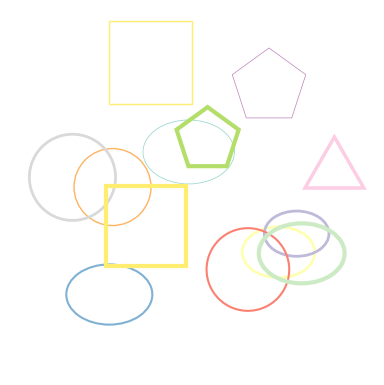[{"shape": "oval", "thickness": 0.5, "radius": 0.59, "center": [0.49, 0.605]}, {"shape": "oval", "thickness": 2, "radius": 0.47, "center": [0.724, 0.345]}, {"shape": "oval", "thickness": 2, "radius": 0.42, "center": [0.77, 0.393]}, {"shape": "circle", "thickness": 1.5, "radius": 0.54, "center": [0.644, 0.3]}, {"shape": "oval", "thickness": 1.5, "radius": 0.56, "center": [0.284, 0.235]}, {"shape": "circle", "thickness": 1, "radius": 0.5, "center": [0.292, 0.514]}, {"shape": "pentagon", "thickness": 3, "radius": 0.42, "center": [0.539, 0.637]}, {"shape": "triangle", "thickness": 2.5, "radius": 0.44, "center": [0.869, 0.556]}, {"shape": "circle", "thickness": 2, "radius": 0.56, "center": [0.188, 0.539]}, {"shape": "pentagon", "thickness": 0.5, "radius": 0.5, "center": [0.699, 0.775]}, {"shape": "oval", "thickness": 3, "radius": 0.56, "center": [0.784, 0.342]}, {"shape": "square", "thickness": 3, "radius": 0.52, "center": [0.379, 0.413]}, {"shape": "square", "thickness": 1, "radius": 0.54, "center": [0.39, 0.838]}]